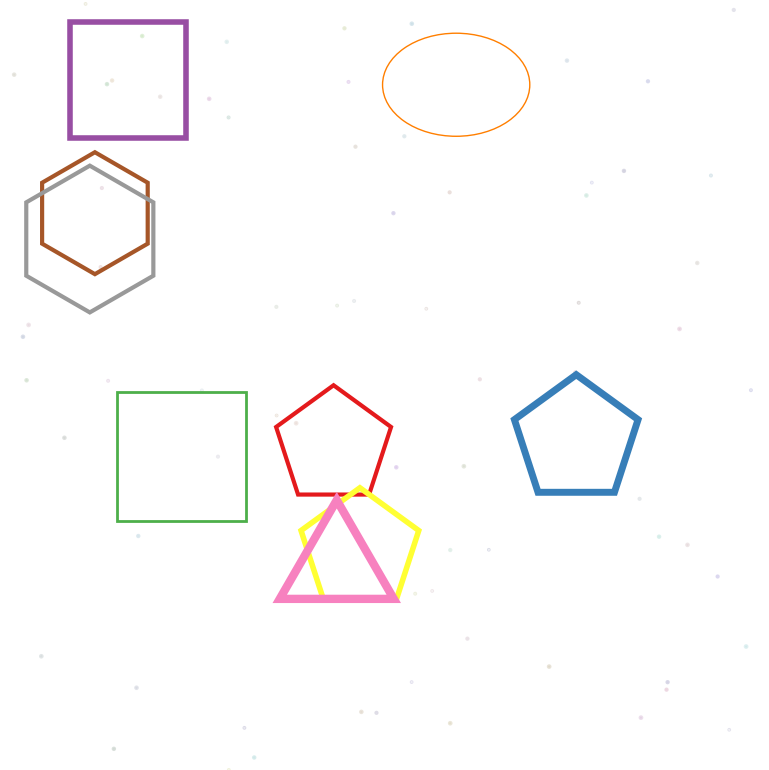[{"shape": "pentagon", "thickness": 1.5, "radius": 0.39, "center": [0.433, 0.421]}, {"shape": "pentagon", "thickness": 2.5, "radius": 0.42, "center": [0.748, 0.429]}, {"shape": "square", "thickness": 1, "radius": 0.42, "center": [0.236, 0.407]}, {"shape": "square", "thickness": 2, "radius": 0.38, "center": [0.166, 0.896]}, {"shape": "oval", "thickness": 0.5, "radius": 0.48, "center": [0.592, 0.89]}, {"shape": "pentagon", "thickness": 2, "radius": 0.4, "center": [0.467, 0.286]}, {"shape": "hexagon", "thickness": 1.5, "radius": 0.4, "center": [0.123, 0.723]}, {"shape": "triangle", "thickness": 3, "radius": 0.43, "center": [0.437, 0.265]}, {"shape": "hexagon", "thickness": 1.5, "radius": 0.48, "center": [0.117, 0.69]}]